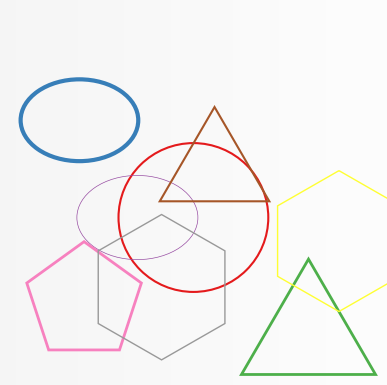[{"shape": "circle", "thickness": 1.5, "radius": 0.97, "center": [0.499, 0.435]}, {"shape": "oval", "thickness": 3, "radius": 0.76, "center": [0.205, 0.688]}, {"shape": "triangle", "thickness": 2, "radius": 1.0, "center": [0.796, 0.127]}, {"shape": "oval", "thickness": 0.5, "radius": 0.78, "center": [0.355, 0.435]}, {"shape": "hexagon", "thickness": 1, "radius": 0.91, "center": [0.875, 0.374]}, {"shape": "triangle", "thickness": 1.5, "radius": 0.82, "center": [0.554, 0.559]}, {"shape": "pentagon", "thickness": 2, "radius": 0.78, "center": [0.217, 0.217]}, {"shape": "hexagon", "thickness": 1, "radius": 0.94, "center": [0.417, 0.254]}]